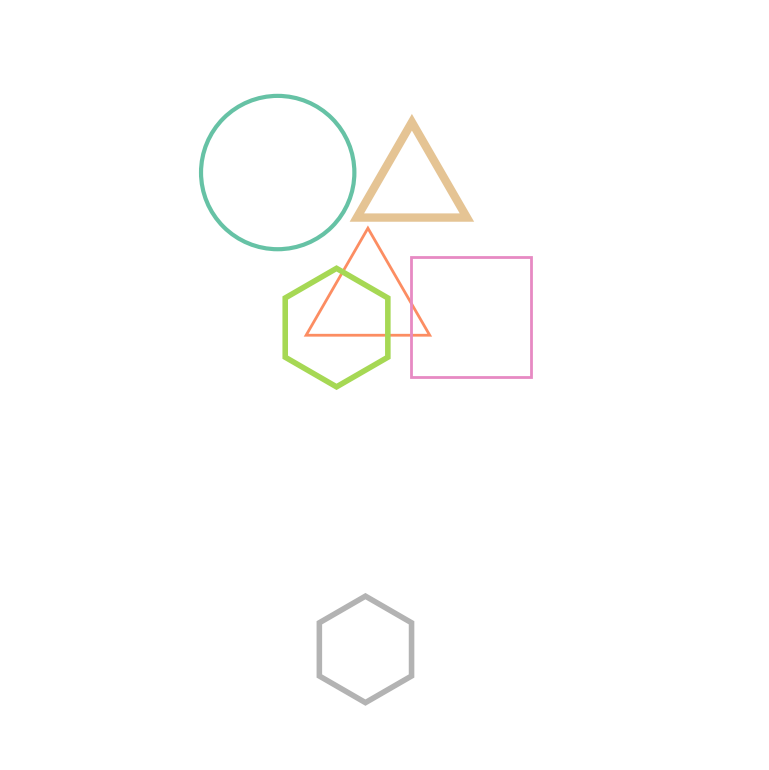[{"shape": "circle", "thickness": 1.5, "radius": 0.5, "center": [0.361, 0.776]}, {"shape": "triangle", "thickness": 1, "radius": 0.46, "center": [0.478, 0.611]}, {"shape": "square", "thickness": 1, "radius": 0.39, "center": [0.612, 0.589]}, {"shape": "hexagon", "thickness": 2, "radius": 0.38, "center": [0.437, 0.575]}, {"shape": "triangle", "thickness": 3, "radius": 0.41, "center": [0.535, 0.759]}, {"shape": "hexagon", "thickness": 2, "radius": 0.35, "center": [0.475, 0.157]}]